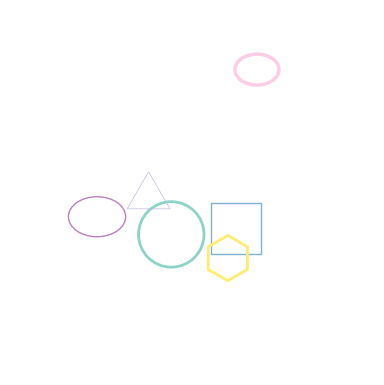[{"shape": "circle", "thickness": 2, "radius": 0.43, "center": [0.445, 0.391]}, {"shape": "triangle", "thickness": 0.5, "radius": 0.32, "center": [0.386, 0.49]}, {"shape": "square", "thickness": 1, "radius": 0.33, "center": [0.613, 0.407]}, {"shape": "oval", "thickness": 2.5, "radius": 0.29, "center": [0.667, 0.819]}, {"shape": "oval", "thickness": 1, "radius": 0.37, "center": [0.252, 0.437]}, {"shape": "hexagon", "thickness": 2, "radius": 0.29, "center": [0.592, 0.33]}]